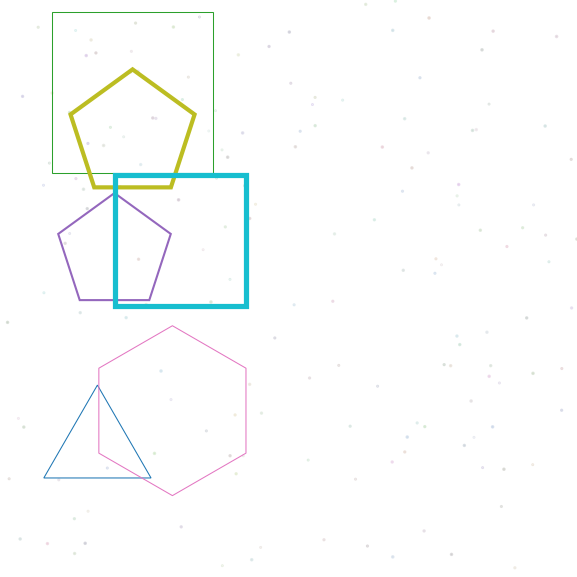[{"shape": "triangle", "thickness": 0.5, "radius": 0.54, "center": [0.169, 0.225]}, {"shape": "square", "thickness": 0.5, "radius": 0.7, "center": [0.229, 0.84]}, {"shape": "pentagon", "thickness": 1, "radius": 0.51, "center": [0.198, 0.562]}, {"shape": "hexagon", "thickness": 0.5, "radius": 0.74, "center": [0.299, 0.288]}, {"shape": "pentagon", "thickness": 2, "radius": 0.56, "center": [0.23, 0.766]}, {"shape": "square", "thickness": 2.5, "radius": 0.57, "center": [0.312, 0.582]}]